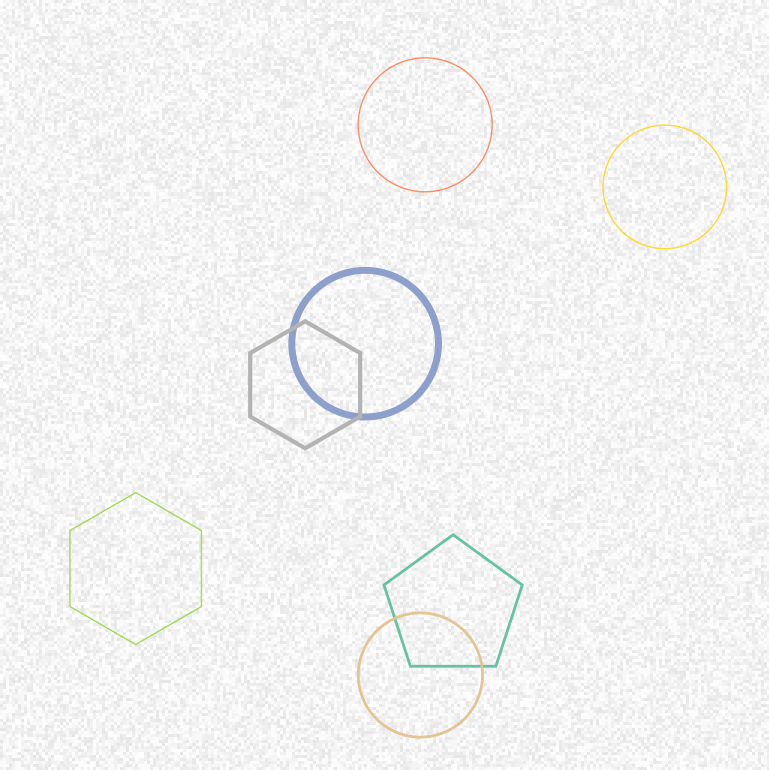[{"shape": "pentagon", "thickness": 1, "radius": 0.47, "center": [0.588, 0.211]}, {"shape": "circle", "thickness": 0.5, "radius": 0.43, "center": [0.552, 0.838]}, {"shape": "circle", "thickness": 2.5, "radius": 0.48, "center": [0.474, 0.554]}, {"shape": "hexagon", "thickness": 0.5, "radius": 0.49, "center": [0.176, 0.262]}, {"shape": "circle", "thickness": 0.5, "radius": 0.4, "center": [0.863, 0.757]}, {"shape": "circle", "thickness": 1, "radius": 0.4, "center": [0.546, 0.123]}, {"shape": "hexagon", "thickness": 1.5, "radius": 0.41, "center": [0.396, 0.5]}]